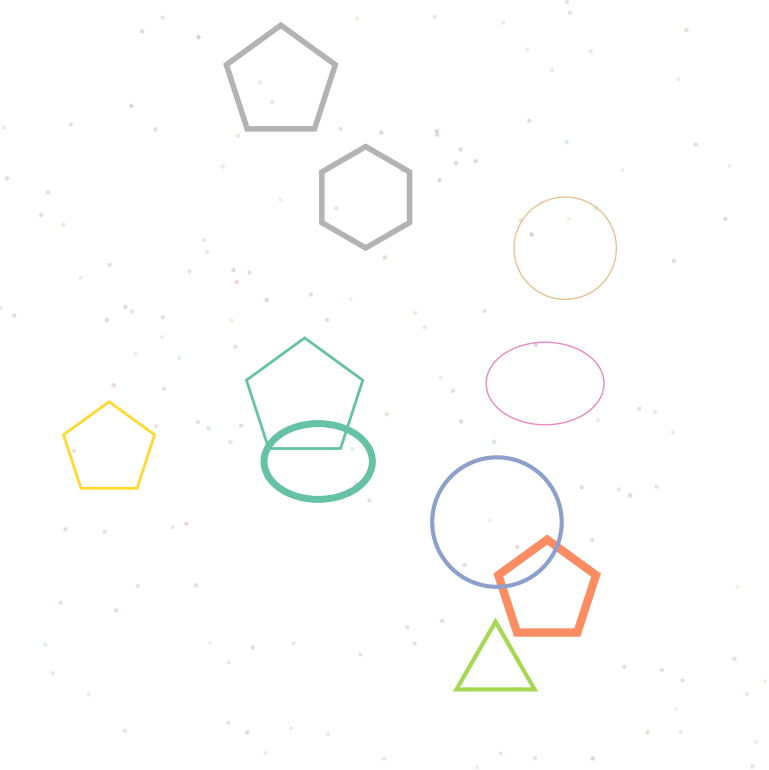[{"shape": "oval", "thickness": 2.5, "radius": 0.35, "center": [0.413, 0.401]}, {"shape": "pentagon", "thickness": 1, "radius": 0.4, "center": [0.396, 0.482]}, {"shape": "pentagon", "thickness": 3, "radius": 0.33, "center": [0.711, 0.232]}, {"shape": "circle", "thickness": 1.5, "radius": 0.42, "center": [0.645, 0.322]}, {"shape": "oval", "thickness": 0.5, "radius": 0.38, "center": [0.708, 0.502]}, {"shape": "triangle", "thickness": 1.5, "radius": 0.29, "center": [0.644, 0.134]}, {"shape": "pentagon", "thickness": 1, "radius": 0.31, "center": [0.142, 0.416]}, {"shape": "circle", "thickness": 0.5, "radius": 0.33, "center": [0.734, 0.678]}, {"shape": "pentagon", "thickness": 2, "radius": 0.37, "center": [0.365, 0.893]}, {"shape": "hexagon", "thickness": 2, "radius": 0.33, "center": [0.475, 0.744]}]